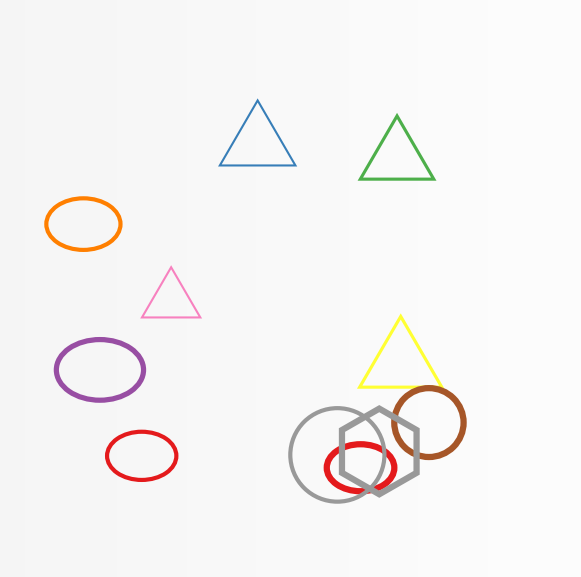[{"shape": "oval", "thickness": 2, "radius": 0.3, "center": [0.244, 0.21]}, {"shape": "oval", "thickness": 3, "radius": 0.29, "center": [0.62, 0.189]}, {"shape": "triangle", "thickness": 1, "radius": 0.38, "center": [0.443, 0.75]}, {"shape": "triangle", "thickness": 1.5, "radius": 0.36, "center": [0.683, 0.725]}, {"shape": "oval", "thickness": 2.5, "radius": 0.38, "center": [0.172, 0.359]}, {"shape": "oval", "thickness": 2, "radius": 0.32, "center": [0.144, 0.611]}, {"shape": "triangle", "thickness": 1.5, "radius": 0.41, "center": [0.689, 0.37]}, {"shape": "circle", "thickness": 3, "radius": 0.3, "center": [0.738, 0.267]}, {"shape": "triangle", "thickness": 1, "radius": 0.29, "center": [0.294, 0.478]}, {"shape": "circle", "thickness": 2, "radius": 0.4, "center": [0.58, 0.211]}, {"shape": "hexagon", "thickness": 3, "radius": 0.37, "center": [0.653, 0.217]}]